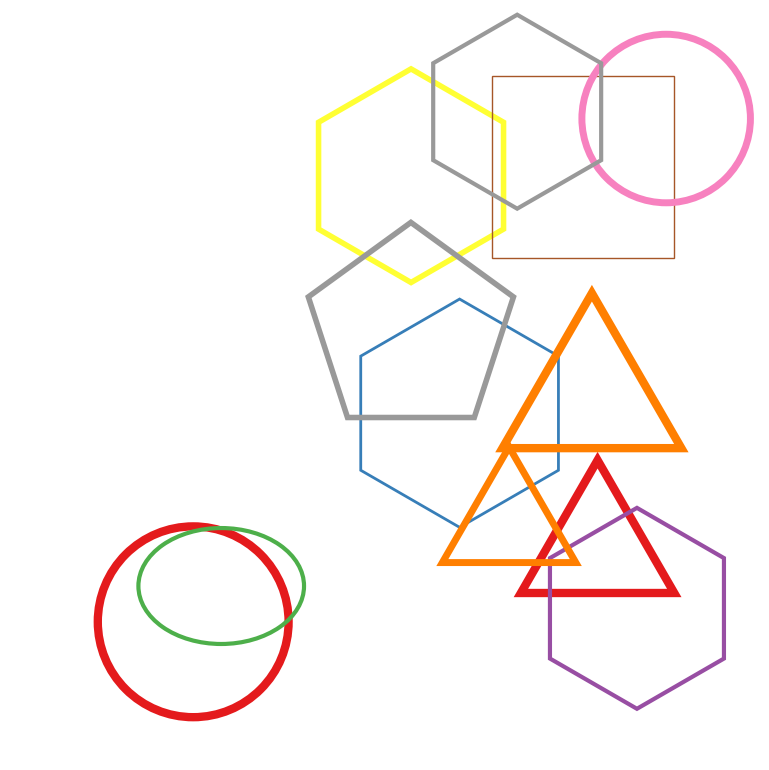[{"shape": "triangle", "thickness": 3, "radius": 0.58, "center": [0.776, 0.287]}, {"shape": "circle", "thickness": 3, "radius": 0.62, "center": [0.251, 0.192]}, {"shape": "hexagon", "thickness": 1, "radius": 0.74, "center": [0.597, 0.463]}, {"shape": "oval", "thickness": 1.5, "radius": 0.54, "center": [0.287, 0.239]}, {"shape": "hexagon", "thickness": 1.5, "radius": 0.65, "center": [0.827, 0.21]}, {"shape": "triangle", "thickness": 2.5, "radius": 0.5, "center": [0.661, 0.319]}, {"shape": "triangle", "thickness": 3, "radius": 0.67, "center": [0.769, 0.485]}, {"shape": "hexagon", "thickness": 2, "radius": 0.69, "center": [0.534, 0.772]}, {"shape": "square", "thickness": 0.5, "radius": 0.59, "center": [0.757, 0.783]}, {"shape": "circle", "thickness": 2.5, "radius": 0.55, "center": [0.865, 0.846]}, {"shape": "hexagon", "thickness": 1.5, "radius": 0.63, "center": [0.672, 0.855]}, {"shape": "pentagon", "thickness": 2, "radius": 0.7, "center": [0.534, 0.571]}]